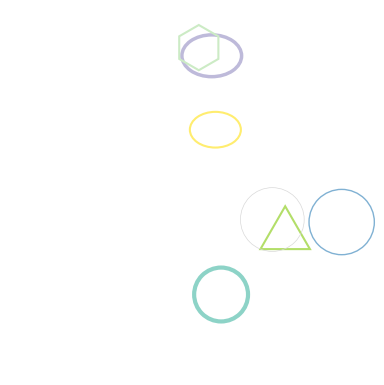[{"shape": "circle", "thickness": 3, "radius": 0.35, "center": [0.574, 0.235]}, {"shape": "oval", "thickness": 2.5, "radius": 0.39, "center": [0.55, 0.855]}, {"shape": "circle", "thickness": 1, "radius": 0.42, "center": [0.887, 0.423]}, {"shape": "triangle", "thickness": 1.5, "radius": 0.37, "center": [0.741, 0.39]}, {"shape": "circle", "thickness": 0.5, "radius": 0.41, "center": [0.707, 0.43]}, {"shape": "hexagon", "thickness": 1.5, "radius": 0.29, "center": [0.516, 0.876]}, {"shape": "oval", "thickness": 1.5, "radius": 0.33, "center": [0.559, 0.663]}]